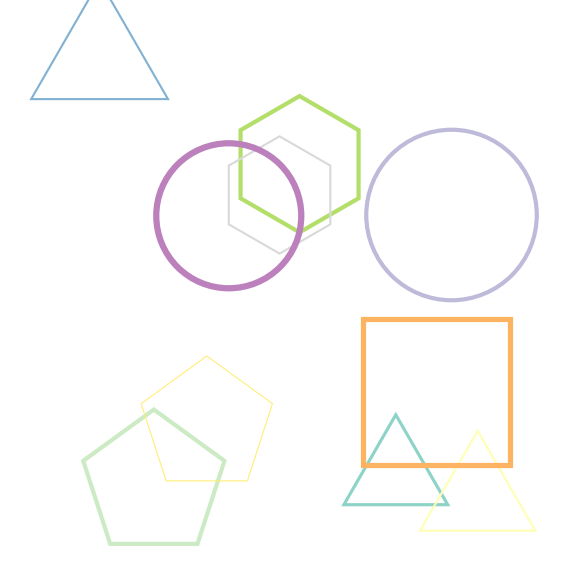[{"shape": "triangle", "thickness": 1.5, "radius": 0.52, "center": [0.685, 0.177]}, {"shape": "triangle", "thickness": 1, "radius": 0.58, "center": [0.827, 0.138]}, {"shape": "circle", "thickness": 2, "radius": 0.74, "center": [0.782, 0.627]}, {"shape": "triangle", "thickness": 1, "radius": 0.68, "center": [0.172, 0.896]}, {"shape": "square", "thickness": 2.5, "radius": 0.63, "center": [0.756, 0.32]}, {"shape": "hexagon", "thickness": 2, "radius": 0.59, "center": [0.519, 0.715]}, {"shape": "hexagon", "thickness": 1, "radius": 0.51, "center": [0.484, 0.662]}, {"shape": "circle", "thickness": 3, "radius": 0.63, "center": [0.396, 0.626]}, {"shape": "pentagon", "thickness": 2, "radius": 0.64, "center": [0.266, 0.161]}, {"shape": "pentagon", "thickness": 0.5, "radius": 0.6, "center": [0.358, 0.263]}]